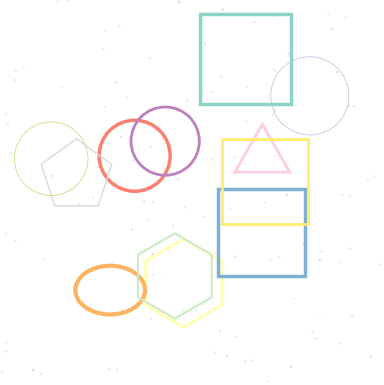[{"shape": "square", "thickness": 2.5, "radius": 0.58, "center": [0.638, 0.846]}, {"shape": "hexagon", "thickness": 2, "radius": 0.57, "center": [0.477, 0.265]}, {"shape": "circle", "thickness": 0.5, "radius": 0.51, "center": [0.805, 0.751]}, {"shape": "circle", "thickness": 2.5, "radius": 0.46, "center": [0.35, 0.595]}, {"shape": "square", "thickness": 2.5, "radius": 0.56, "center": [0.68, 0.396]}, {"shape": "oval", "thickness": 3, "radius": 0.45, "center": [0.286, 0.246]}, {"shape": "circle", "thickness": 0.5, "radius": 0.48, "center": [0.133, 0.588]}, {"shape": "triangle", "thickness": 2, "radius": 0.41, "center": [0.681, 0.594]}, {"shape": "pentagon", "thickness": 1, "radius": 0.48, "center": [0.199, 0.543]}, {"shape": "circle", "thickness": 2, "radius": 0.44, "center": [0.429, 0.633]}, {"shape": "hexagon", "thickness": 1.5, "radius": 0.55, "center": [0.454, 0.283]}, {"shape": "square", "thickness": 2, "radius": 0.55, "center": [0.689, 0.529]}]